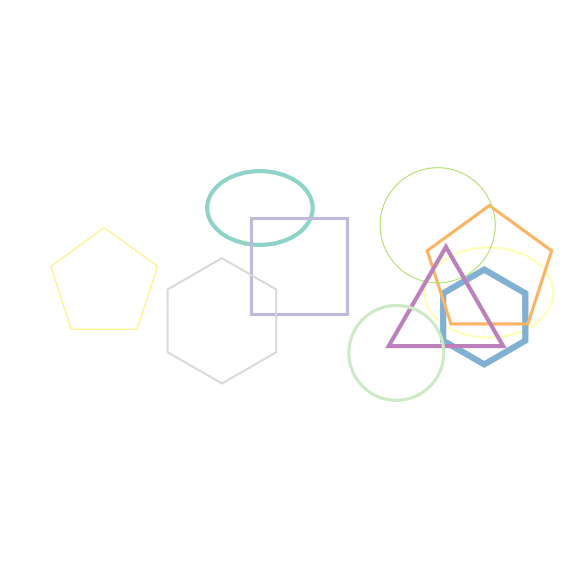[{"shape": "oval", "thickness": 2, "radius": 0.46, "center": [0.45, 0.639]}, {"shape": "oval", "thickness": 1, "radius": 0.56, "center": [0.847, 0.493]}, {"shape": "square", "thickness": 1.5, "radius": 0.42, "center": [0.518, 0.539]}, {"shape": "hexagon", "thickness": 3, "radius": 0.41, "center": [0.839, 0.45]}, {"shape": "pentagon", "thickness": 1.5, "radius": 0.57, "center": [0.847, 0.53]}, {"shape": "circle", "thickness": 0.5, "radius": 0.5, "center": [0.758, 0.609]}, {"shape": "hexagon", "thickness": 1, "radius": 0.54, "center": [0.384, 0.444]}, {"shape": "triangle", "thickness": 2, "radius": 0.57, "center": [0.772, 0.457]}, {"shape": "circle", "thickness": 1.5, "radius": 0.41, "center": [0.686, 0.388]}, {"shape": "pentagon", "thickness": 0.5, "radius": 0.49, "center": [0.18, 0.508]}]